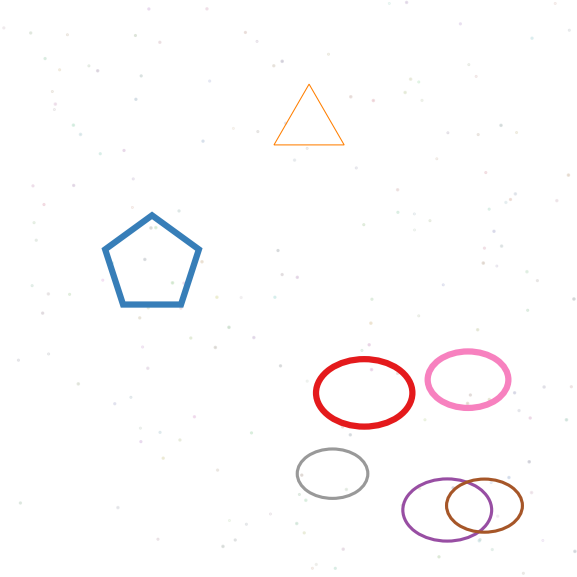[{"shape": "oval", "thickness": 3, "radius": 0.42, "center": [0.631, 0.319]}, {"shape": "pentagon", "thickness": 3, "radius": 0.43, "center": [0.263, 0.541]}, {"shape": "oval", "thickness": 1.5, "radius": 0.38, "center": [0.774, 0.116]}, {"shape": "triangle", "thickness": 0.5, "radius": 0.35, "center": [0.535, 0.783]}, {"shape": "oval", "thickness": 1.5, "radius": 0.33, "center": [0.839, 0.124]}, {"shape": "oval", "thickness": 3, "radius": 0.35, "center": [0.81, 0.342]}, {"shape": "oval", "thickness": 1.5, "radius": 0.31, "center": [0.576, 0.179]}]